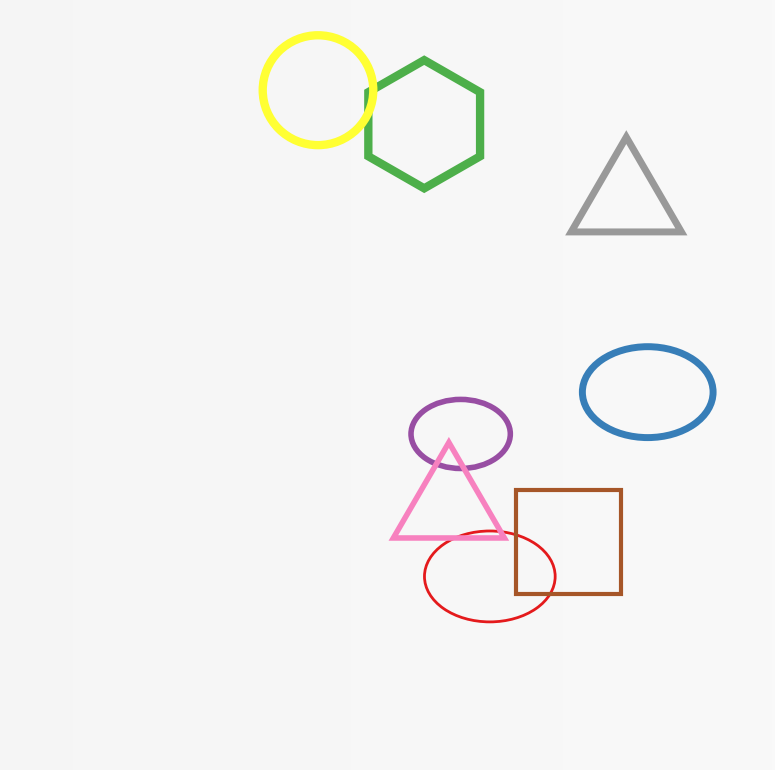[{"shape": "oval", "thickness": 1, "radius": 0.42, "center": [0.632, 0.251]}, {"shape": "oval", "thickness": 2.5, "radius": 0.42, "center": [0.836, 0.491]}, {"shape": "hexagon", "thickness": 3, "radius": 0.42, "center": [0.547, 0.839]}, {"shape": "oval", "thickness": 2, "radius": 0.32, "center": [0.594, 0.436]}, {"shape": "circle", "thickness": 3, "radius": 0.36, "center": [0.41, 0.883]}, {"shape": "square", "thickness": 1.5, "radius": 0.34, "center": [0.734, 0.296]}, {"shape": "triangle", "thickness": 2, "radius": 0.41, "center": [0.579, 0.343]}, {"shape": "triangle", "thickness": 2.5, "radius": 0.41, "center": [0.808, 0.74]}]